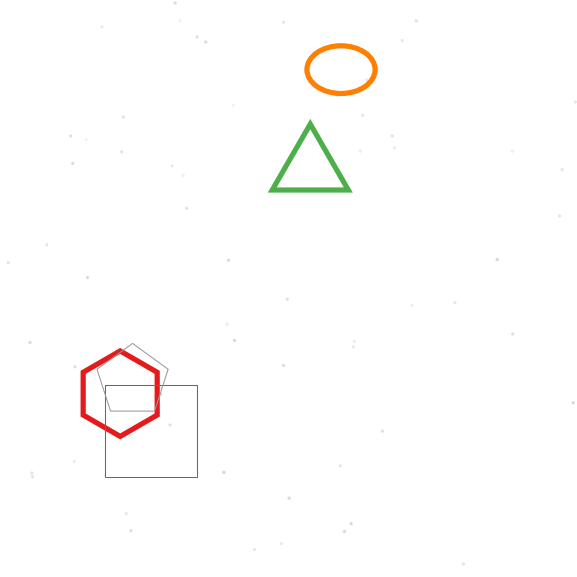[{"shape": "hexagon", "thickness": 2.5, "radius": 0.37, "center": [0.208, 0.317]}, {"shape": "triangle", "thickness": 2.5, "radius": 0.38, "center": [0.537, 0.708]}, {"shape": "oval", "thickness": 2.5, "radius": 0.3, "center": [0.591, 0.879]}, {"shape": "square", "thickness": 0.5, "radius": 0.4, "center": [0.261, 0.252]}, {"shape": "pentagon", "thickness": 0.5, "radius": 0.32, "center": [0.23, 0.34]}]